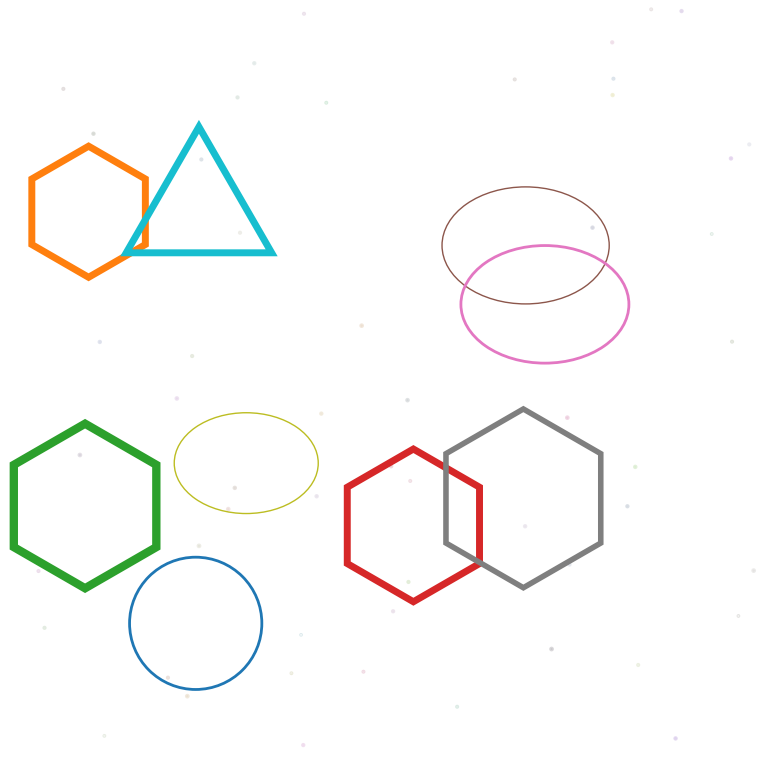[{"shape": "circle", "thickness": 1, "radius": 0.43, "center": [0.254, 0.19]}, {"shape": "hexagon", "thickness": 2.5, "radius": 0.43, "center": [0.115, 0.725]}, {"shape": "hexagon", "thickness": 3, "radius": 0.53, "center": [0.11, 0.343]}, {"shape": "hexagon", "thickness": 2.5, "radius": 0.5, "center": [0.537, 0.318]}, {"shape": "oval", "thickness": 0.5, "radius": 0.54, "center": [0.683, 0.681]}, {"shape": "oval", "thickness": 1, "radius": 0.55, "center": [0.708, 0.605]}, {"shape": "hexagon", "thickness": 2, "radius": 0.58, "center": [0.68, 0.353]}, {"shape": "oval", "thickness": 0.5, "radius": 0.47, "center": [0.32, 0.399]}, {"shape": "triangle", "thickness": 2.5, "radius": 0.55, "center": [0.258, 0.726]}]